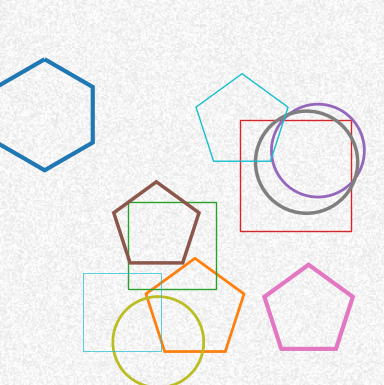[{"shape": "hexagon", "thickness": 3, "radius": 0.72, "center": [0.116, 0.702]}, {"shape": "pentagon", "thickness": 2, "radius": 0.67, "center": [0.506, 0.195]}, {"shape": "square", "thickness": 1, "radius": 0.57, "center": [0.447, 0.362]}, {"shape": "square", "thickness": 1, "radius": 0.72, "center": [0.767, 0.544]}, {"shape": "circle", "thickness": 2, "radius": 0.6, "center": [0.826, 0.609]}, {"shape": "pentagon", "thickness": 2.5, "radius": 0.58, "center": [0.406, 0.411]}, {"shape": "pentagon", "thickness": 3, "radius": 0.6, "center": [0.802, 0.192]}, {"shape": "circle", "thickness": 2.5, "radius": 0.66, "center": [0.796, 0.579]}, {"shape": "circle", "thickness": 2, "radius": 0.59, "center": [0.411, 0.112]}, {"shape": "pentagon", "thickness": 1, "radius": 0.63, "center": [0.629, 0.683]}, {"shape": "square", "thickness": 0.5, "radius": 0.51, "center": [0.316, 0.189]}]